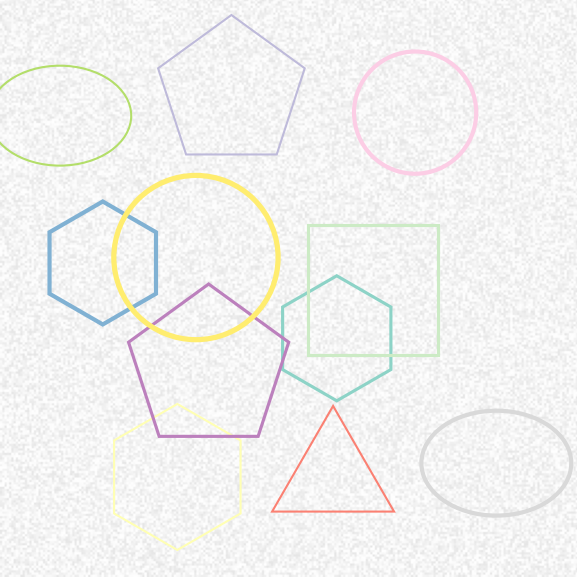[{"shape": "hexagon", "thickness": 1.5, "radius": 0.54, "center": [0.583, 0.413]}, {"shape": "hexagon", "thickness": 1, "radius": 0.63, "center": [0.307, 0.173]}, {"shape": "pentagon", "thickness": 1, "radius": 0.67, "center": [0.401, 0.84]}, {"shape": "triangle", "thickness": 1, "radius": 0.61, "center": [0.577, 0.174]}, {"shape": "hexagon", "thickness": 2, "radius": 0.53, "center": [0.178, 0.544]}, {"shape": "oval", "thickness": 1, "radius": 0.62, "center": [0.104, 0.799]}, {"shape": "circle", "thickness": 2, "radius": 0.53, "center": [0.719, 0.804]}, {"shape": "oval", "thickness": 2, "radius": 0.65, "center": [0.859, 0.197]}, {"shape": "pentagon", "thickness": 1.5, "radius": 0.73, "center": [0.361, 0.361]}, {"shape": "square", "thickness": 1.5, "radius": 0.56, "center": [0.646, 0.496]}, {"shape": "circle", "thickness": 2.5, "radius": 0.71, "center": [0.339, 0.553]}]